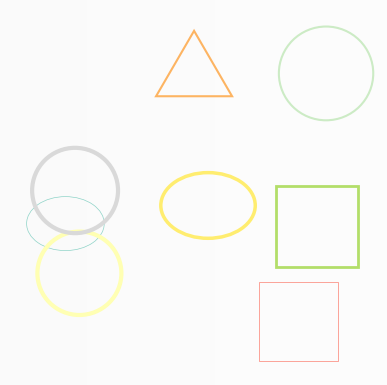[{"shape": "oval", "thickness": 0.5, "radius": 0.5, "center": [0.169, 0.419]}, {"shape": "circle", "thickness": 3, "radius": 0.54, "center": [0.205, 0.29]}, {"shape": "square", "thickness": 0.5, "radius": 0.51, "center": [0.77, 0.165]}, {"shape": "triangle", "thickness": 1.5, "radius": 0.57, "center": [0.501, 0.807]}, {"shape": "square", "thickness": 2, "radius": 0.53, "center": [0.818, 0.412]}, {"shape": "circle", "thickness": 3, "radius": 0.55, "center": [0.194, 0.505]}, {"shape": "circle", "thickness": 1.5, "radius": 0.61, "center": [0.841, 0.809]}, {"shape": "oval", "thickness": 2.5, "radius": 0.61, "center": [0.537, 0.466]}]